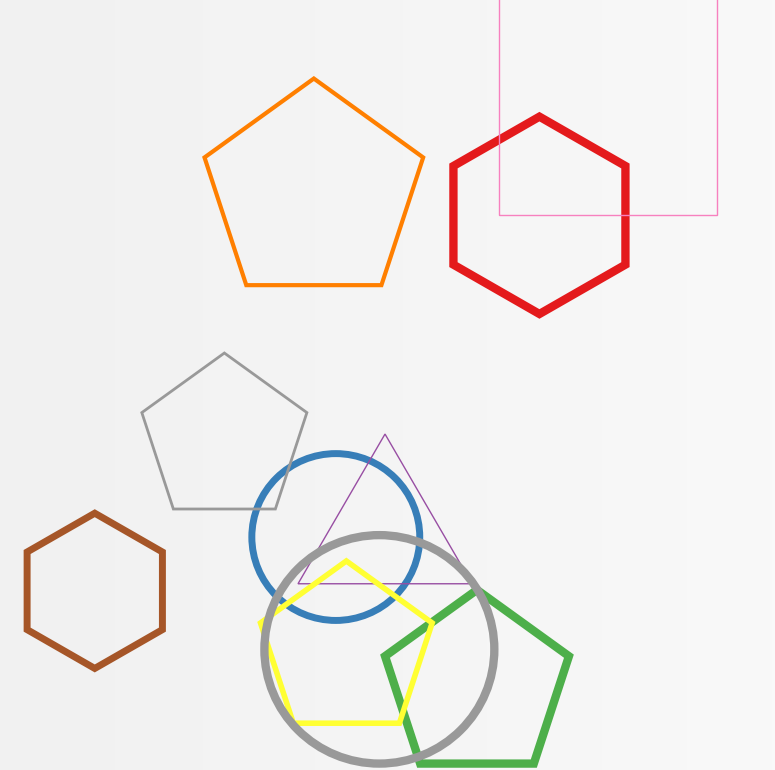[{"shape": "hexagon", "thickness": 3, "radius": 0.64, "center": [0.696, 0.72]}, {"shape": "circle", "thickness": 2.5, "radius": 0.54, "center": [0.433, 0.303]}, {"shape": "pentagon", "thickness": 3, "radius": 0.62, "center": [0.615, 0.109]}, {"shape": "triangle", "thickness": 0.5, "radius": 0.65, "center": [0.497, 0.307]}, {"shape": "pentagon", "thickness": 1.5, "radius": 0.74, "center": [0.405, 0.75]}, {"shape": "pentagon", "thickness": 2, "radius": 0.58, "center": [0.447, 0.155]}, {"shape": "hexagon", "thickness": 2.5, "radius": 0.5, "center": [0.122, 0.233]}, {"shape": "square", "thickness": 0.5, "radius": 0.7, "center": [0.785, 0.861]}, {"shape": "pentagon", "thickness": 1, "radius": 0.56, "center": [0.29, 0.43]}, {"shape": "circle", "thickness": 3, "radius": 0.74, "center": [0.49, 0.157]}]